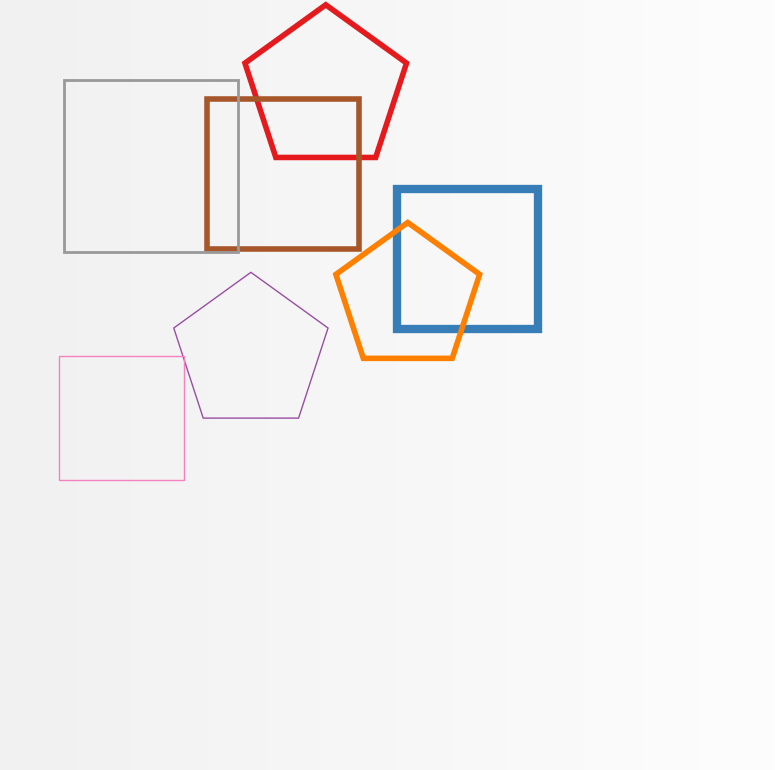[{"shape": "pentagon", "thickness": 2, "radius": 0.55, "center": [0.42, 0.884]}, {"shape": "square", "thickness": 3, "radius": 0.45, "center": [0.603, 0.663]}, {"shape": "pentagon", "thickness": 0.5, "radius": 0.52, "center": [0.324, 0.542]}, {"shape": "pentagon", "thickness": 2, "radius": 0.49, "center": [0.526, 0.614]}, {"shape": "square", "thickness": 2, "radius": 0.49, "center": [0.365, 0.774]}, {"shape": "square", "thickness": 0.5, "radius": 0.4, "center": [0.157, 0.457]}, {"shape": "square", "thickness": 1, "radius": 0.56, "center": [0.195, 0.784]}]